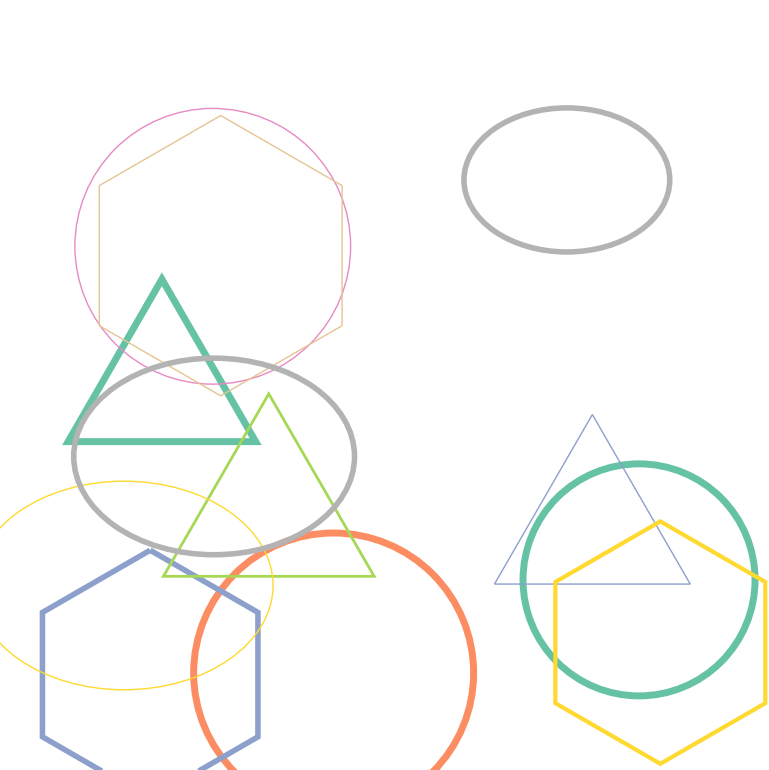[{"shape": "circle", "thickness": 2.5, "radius": 0.75, "center": [0.83, 0.247]}, {"shape": "triangle", "thickness": 2.5, "radius": 0.7, "center": [0.21, 0.497]}, {"shape": "circle", "thickness": 2.5, "radius": 0.91, "center": [0.433, 0.126]}, {"shape": "triangle", "thickness": 0.5, "radius": 0.73, "center": [0.769, 0.315]}, {"shape": "hexagon", "thickness": 2, "radius": 0.81, "center": [0.195, 0.124]}, {"shape": "circle", "thickness": 0.5, "radius": 0.9, "center": [0.276, 0.68]}, {"shape": "triangle", "thickness": 1, "radius": 0.79, "center": [0.349, 0.331]}, {"shape": "oval", "thickness": 0.5, "radius": 0.97, "center": [0.161, 0.24]}, {"shape": "hexagon", "thickness": 1.5, "radius": 0.79, "center": [0.858, 0.165]}, {"shape": "hexagon", "thickness": 0.5, "radius": 0.91, "center": [0.287, 0.668]}, {"shape": "oval", "thickness": 2, "radius": 0.67, "center": [0.736, 0.766]}, {"shape": "oval", "thickness": 2, "radius": 0.91, "center": [0.278, 0.407]}]